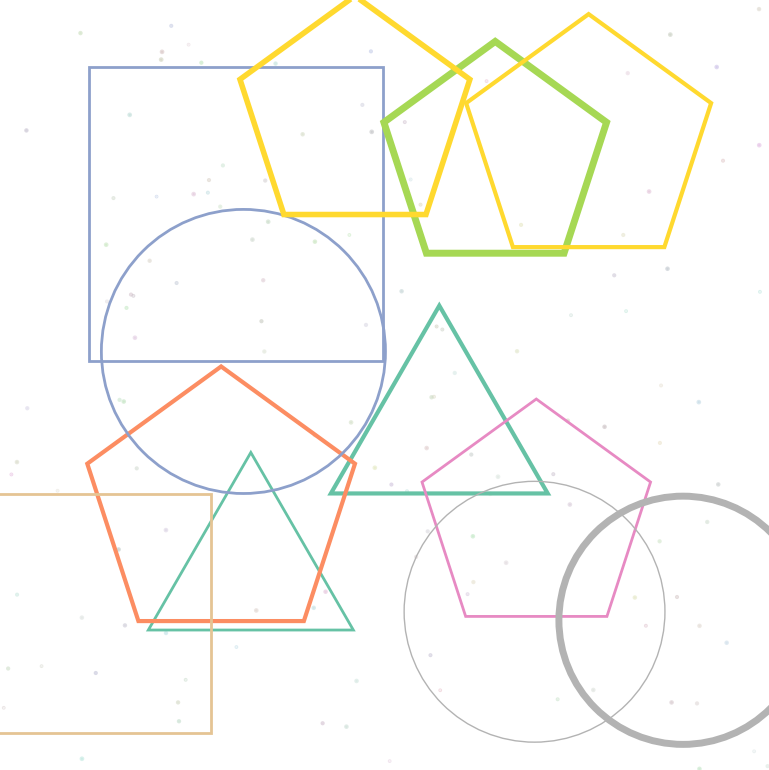[{"shape": "triangle", "thickness": 1, "radius": 0.77, "center": [0.326, 0.259]}, {"shape": "triangle", "thickness": 1.5, "radius": 0.81, "center": [0.571, 0.44]}, {"shape": "pentagon", "thickness": 1.5, "radius": 0.91, "center": [0.287, 0.341]}, {"shape": "square", "thickness": 1, "radius": 0.95, "center": [0.306, 0.722]}, {"shape": "circle", "thickness": 1, "radius": 0.92, "center": [0.316, 0.544]}, {"shape": "pentagon", "thickness": 1, "radius": 0.78, "center": [0.696, 0.326]}, {"shape": "pentagon", "thickness": 2.5, "radius": 0.76, "center": [0.643, 0.794]}, {"shape": "pentagon", "thickness": 2, "radius": 0.78, "center": [0.461, 0.848]}, {"shape": "pentagon", "thickness": 1.5, "radius": 0.84, "center": [0.764, 0.814]}, {"shape": "square", "thickness": 1, "radius": 0.77, "center": [0.119, 0.203]}, {"shape": "circle", "thickness": 2.5, "radius": 0.81, "center": [0.887, 0.194]}, {"shape": "circle", "thickness": 0.5, "radius": 0.85, "center": [0.694, 0.206]}]